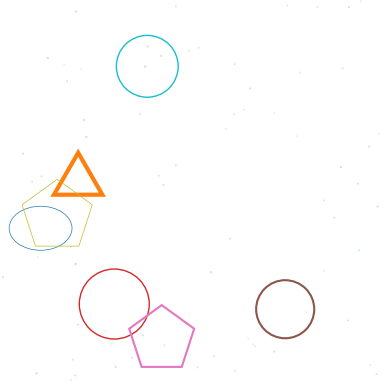[{"shape": "oval", "thickness": 0.5, "radius": 0.41, "center": [0.105, 0.407]}, {"shape": "triangle", "thickness": 3, "radius": 0.36, "center": [0.203, 0.531]}, {"shape": "circle", "thickness": 1, "radius": 0.45, "center": [0.297, 0.21]}, {"shape": "circle", "thickness": 1.5, "radius": 0.38, "center": [0.741, 0.197]}, {"shape": "pentagon", "thickness": 1.5, "radius": 0.44, "center": [0.42, 0.119]}, {"shape": "pentagon", "thickness": 0.5, "radius": 0.48, "center": [0.148, 0.438]}, {"shape": "circle", "thickness": 1, "radius": 0.4, "center": [0.383, 0.828]}]